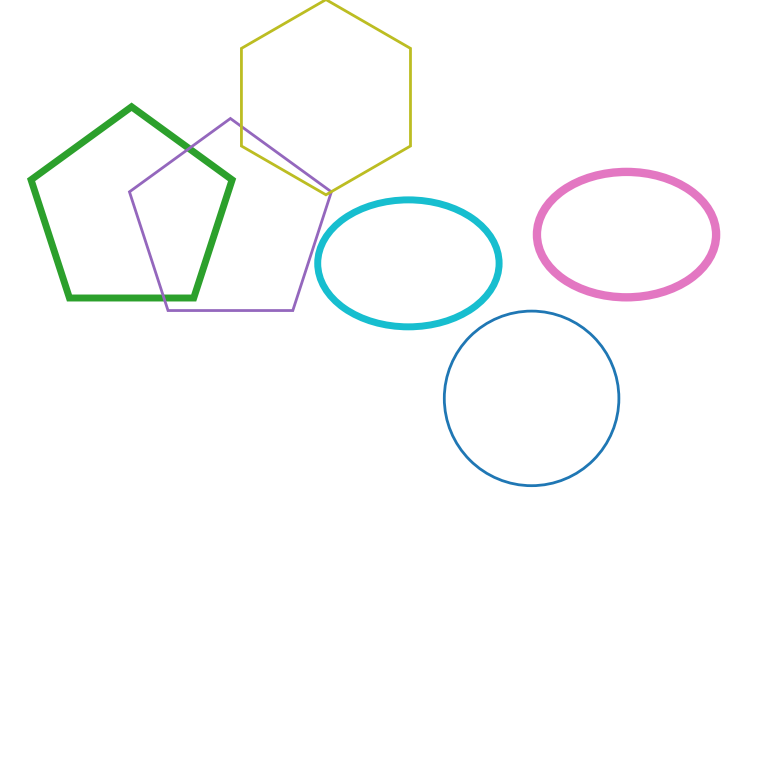[{"shape": "circle", "thickness": 1, "radius": 0.57, "center": [0.69, 0.483]}, {"shape": "pentagon", "thickness": 2.5, "radius": 0.69, "center": [0.171, 0.724]}, {"shape": "pentagon", "thickness": 1, "radius": 0.69, "center": [0.299, 0.708]}, {"shape": "oval", "thickness": 3, "radius": 0.58, "center": [0.814, 0.695]}, {"shape": "hexagon", "thickness": 1, "radius": 0.63, "center": [0.423, 0.874]}, {"shape": "oval", "thickness": 2.5, "radius": 0.59, "center": [0.53, 0.658]}]